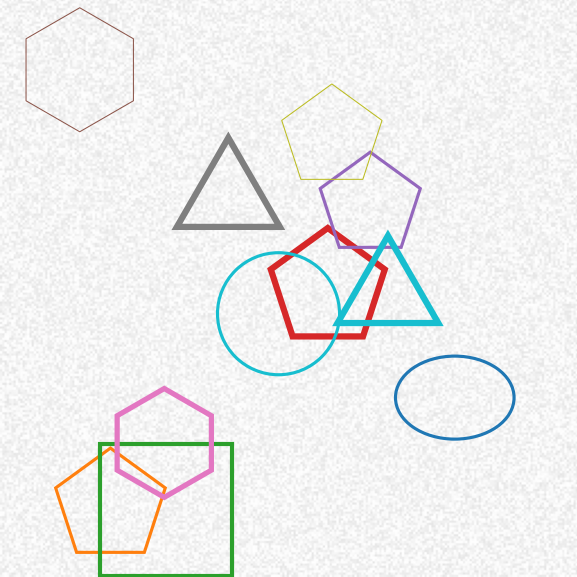[{"shape": "oval", "thickness": 1.5, "radius": 0.51, "center": [0.787, 0.311]}, {"shape": "pentagon", "thickness": 1.5, "radius": 0.5, "center": [0.191, 0.123]}, {"shape": "square", "thickness": 2, "radius": 0.57, "center": [0.288, 0.116]}, {"shape": "pentagon", "thickness": 3, "radius": 0.52, "center": [0.568, 0.501]}, {"shape": "pentagon", "thickness": 1.5, "radius": 0.46, "center": [0.641, 0.645]}, {"shape": "hexagon", "thickness": 0.5, "radius": 0.54, "center": [0.138, 0.878]}, {"shape": "hexagon", "thickness": 2.5, "radius": 0.47, "center": [0.284, 0.232]}, {"shape": "triangle", "thickness": 3, "radius": 0.51, "center": [0.395, 0.658]}, {"shape": "pentagon", "thickness": 0.5, "radius": 0.46, "center": [0.575, 0.762]}, {"shape": "triangle", "thickness": 3, "radius": 0.5, "center": [0.672, 0.49]}, {"shape": "circle", "thickness": 1.5, "radius": 0.53, "center": [0.482, 0.456]}]